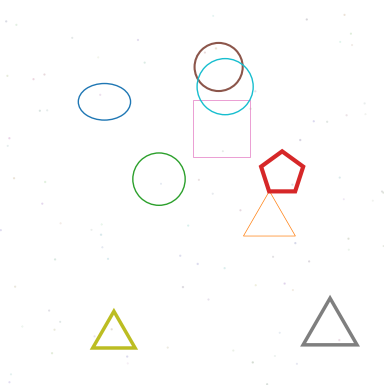[{"shape": "oval", "thickness": 1, "radius": 0.34, "center": [0.271, 0.736]}, {"shape": "triangle", "thickness": 0.5, "radius": 0.39, "center": [0.7, 0.426]}, {"shape": "circle", "thickness": 1, "radius": 0.34, "center": [0.413, 0.535]}, {"shape": "pentagon", "thickness": 3, "radius": 0.29, "center": [0.733, 0.549]}, {"shape": "circle", "thickness": 1.5, "radius": 0.31, "center": [0.568, 0.826]}, {"shape": "square", "thickness": 0.5, "radius": 0.37, "center": [0.575, 0.667]}, {"shape": "triangle", "thickness": 2.5, "radius": 0.4, "center": [0.857, 0.145]}, {"shape": "triangle", "thickness": 2.5, "radius": 0.32, "center": [0.296, 0.128]}, {"shape": "circle", "thickness": 1, "radius": 0.36, "center": [0.585, 0.775]}]